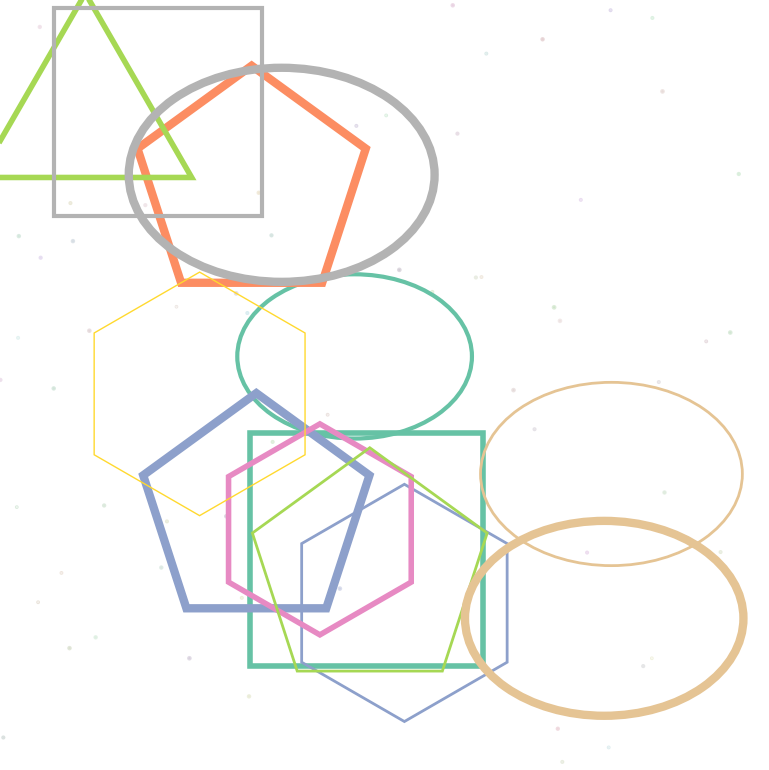[{"shape": "square", "thickness": 2, "radius": 0.76, "center": [0.476, 0.287]}, {"shape": "oval", "thickness": 1.5, "radius": 0.76, "center": [0.461, 0.537]}, {"shape": "pentagon", "thickness": 3, "radius": 0.78, "center": [0.327, 0.759]}, {"shape": "pentagon", "thickness": 3, "radius": 0.77, "center": [0.333, 0.335]}, {"shape": "hexagon", "thickness": 1, "radius": 0.77, "center": [0.525, 0.217]}, {"shape": "hexagon", "thickness": 2, "radius": 0.68, "center": [0.415, 0.313]}, {"shape": "triangle", "thickness": 2, "radius": 0.8, "center": [0.111, 0.849]}, {"shape": "pentagon", "thickness": 1, "radius": 0.8, "center": [0.48, 0.258]}, {"shape": "hexagon", "thickness": 0.5, "radius": 0.79, "center": [0.259, 0.488]}, {"shape": "oval", "thickness": 1, "radius": 0.85, "center": [0.794, 0.384]}, {"shape": "oval", "thickness": 3, "radius": 0.9, "center": [0.785, 0.197]}, {"shape": "oval", "thickness": 3, "radius": 0.99, "center": [0.366, 0.773]}, {"shape": "square", "thickness": 1.5, "radius": 0.67, "center": [0.205, 0.854]}]